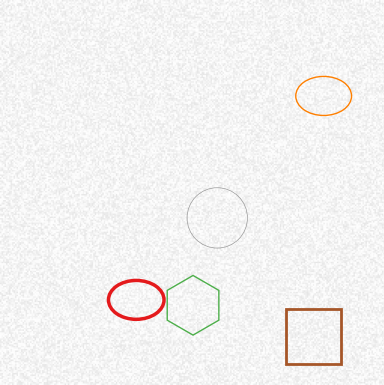[{"shape": "oval", "thickness": 2.5, "radius": 0.36, "center": [0.354, 0.221]}, {"shape": "hexagon", "thickness": 1, "radius": 0.39, "center": [0.501, 0.207]}, {"shape": "oval", "thickness": 1, "radius": 0.36, "center": [0.841, 0.751]}, {"shape": "square", "thickness": 2, "radius": 0.36, "center": [0.815, 0.126]}, {"shape": "circle", "thickness": 0.5, "radius": 0.39, "center": [0.564, 0.434]}]